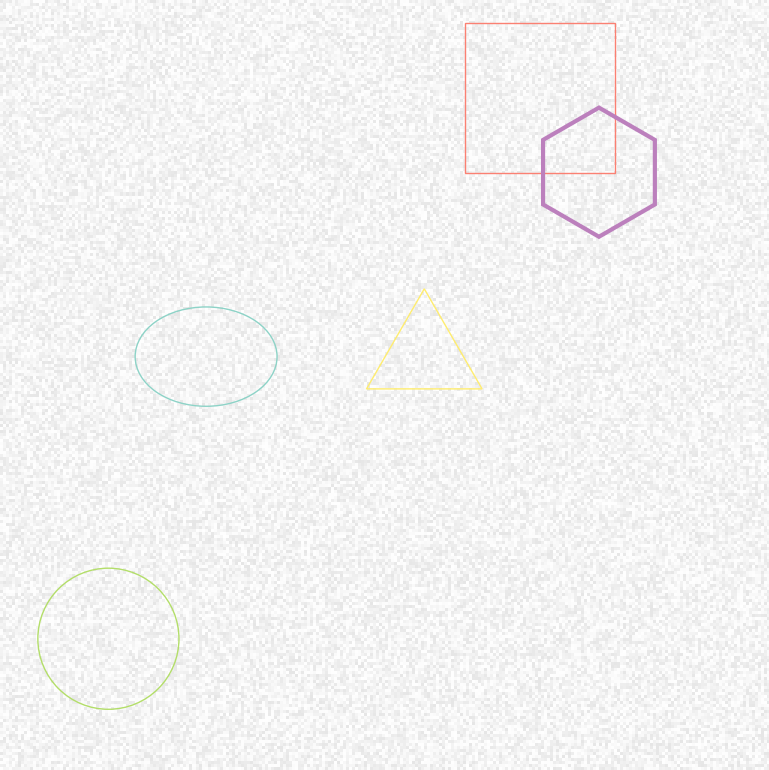[{"shape": "oval", "thickness": 0.5, "radius": 0.46, "center": [0.268, 0.537]}, {"shape": "square", "thickness": 0.5, "radius": 0.49, "center": [0.701, 0.872]}, {"shape": "circle", "thickness": 0.5, "radius": 0.46, "center": [0.141, 0.17]}, {"shape": "hexagon", "thickness": 1.5, "radius": 0.42, "center": [0.778, 0.776]}, {"shape": "triangle", "thickness": 0.5, "radius": 0.43, "center": [0.551, 0.538]}]